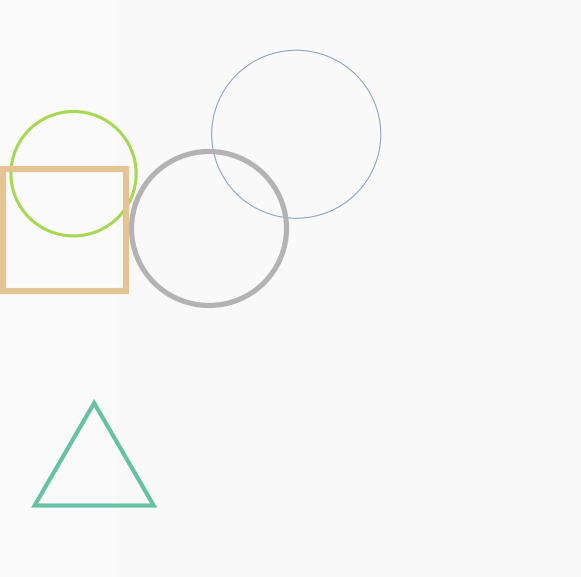[{"shape": "triangle", "thickness": 2, "radius": 0.59, "center": [0.162, 0.183]}, {"shape": "circle", "thickness": 0.5, "radius": 0.73, "center": [0.51, 0.767]}, {"shape": "circle", "thickness": 1.5, "radius": 0.54, "center": [0.126, 0.698]}, {"shape": "square", "thickness": 3, "radius": 0.53, "center": [0.111, 0.601]}, {"shape": "circle", "thickness": 2.5, "radius": 0.67, "center": [0.36, 0.603]}]